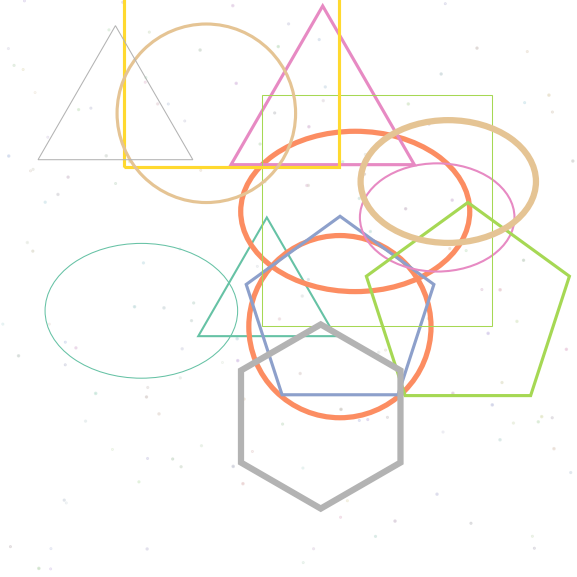[{"shape": "oval", "thickness": 0.5, "radius": 0.83, "center": [0.245, 0.461]}, {"shape": "triangle", "thickness": 1, "radius": 0.69, "center": [0.462, 0.486]}, {"shape": "oval", "thickness": 2.5, "radius": 0.99, "center": [0.615, 0.633]}, {"shape": "circle", "thickness": 2.5, "radius": 0.79, "center": [0.589, 0.434]}, {"shape": "pentagon", "thickness": 1.5, "radius": 0.85, "center": [0.589, 0.454]}, {"shape": "triangle", "thickness": 1.5, "radius": 0.92, "center": [0.559, 0.806]}, {"shape": "oval", "thickness": 1, "radius": 0.67, "center": [0.757, 0.623]}, {"shape": "pentagon", "thickness": 1.5, "radius": 0.92, "center": [0.81, 0.464]}, {"shape": "square", "thickness": 0.5, "radius": 1.0, "center": [0.653, 0.635]}, {"shape": "square", "thickness": 1.5, "radius": 0.93, "center": [0.401, 0.896]}, {"shape": "oval", "thickness": 3, "radius": 0.76, "center": [0.776, 0.685]}, {"shape": "circle", "thickness": 1.5, "radius": 0.77, "center": [0.357, 0.803]}, {"shape": "hexagon", "thickness": 3, "radius": 0.8, "center": [0.555, 0.278]}, {"shape": "triangle", "thickness": 0.5, "radius": 0.77, "center": [0.2, 0.8]}]